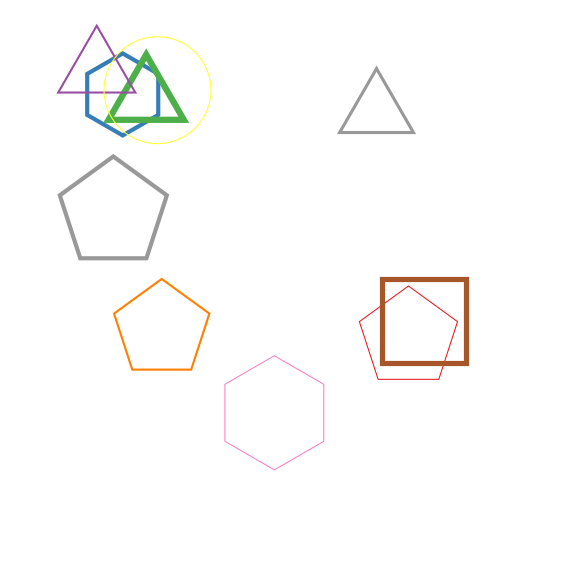[{"shape": "pentagon", "thickness": 0.5, "radius": 0.45, "center": [0.707, 0.415]}, {"shape": "hexagon", "thickness": 2, "radius": 0.36, "center": [0.212, 0.836]}, {"shape": "triangle", "thickness": 3, "radius": 0.38, "center": [0.253, 0.829]}, {"shape": "triangle", "thickness": 1, "radius": 0.39, "center": [0.168, 0.877]}, {"shape": "pentagon", "thickness": 1, "radius": 0.43, "center": [0.28, 0.429]}, {"shape": "circle", "thickness": 0.5, "radius": 0.46, "center": [0.273, 0.843]}, {"shape": "square", "thickness": 2.5, "radius": 0.36, "center": [0.735, 0.443]}, {"shape": "hexagon", "thickness": 0.5, "radius": 0.49, "center": [0.475, 0.284]}, {"shape": "pentagon", "thickness": 2, "radius": 0.49, "center": [0.196, 0.631]}, {"shape": "triangle", "thickness": 1.5, "radius": 0.37, "center": [0.652, 0.807]}]